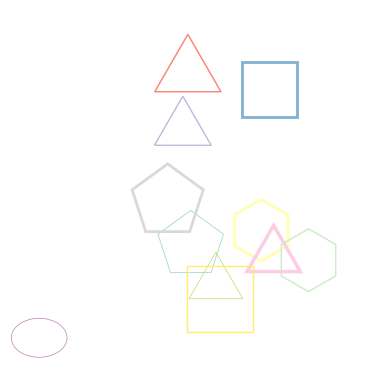[{"shape": "pentagon", "thickness": 0.5, "radius": 0.45, "center": [0.495, 0.364]}, {"shape": "hexagon", "thickness": 2, "radius": 0.4, "center": [0.678, 0.402]}, {"shape": "triangle", "thickness": 1, "radius": 0.43, "center": [0.475, 0.665]}, {"shape": "triangle", "thickness": 1, "radius": 0.5, "center": [0.488, 0.811]}, {"shape": "square", "thickness": 2, "radius": 0.35, "center": [0.701, 0.768]}, {"shape": "triangle", "thickness": 0.5, "radius": 0.4, "center": [0.561, 0.264]}, {"shape": "triangle", "thickness": 2.5, "radius": 0.4, "center": [0.711, 0.335]}, {"shape": "pentagon", "thickness": 2, "radius": 0.49, "center": [0.436, 0.477]}, {"shape": "oval", "thickness": 0.5, "radius": 0.36, "center": [0.102, 0.123]}, {"shape": "hexagon", "thickness": 1, "radius": 0.41, "center": [0.801, 0.324]}, {"shape": "square", "thickness": 1, "radius": 0.43, "center": [0.572, 0.223]}]